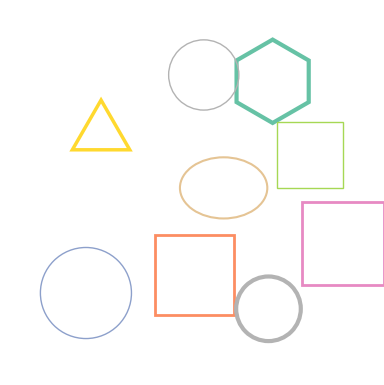[{"shape": "hexagon", "thickness": 3, "radius": 0.54, "center": [0.708, 0.789]}, {"shape": "square", "thickness": 2, "radius": 0.52, "center": [0.505, 0.286]}, {"shape": "circle", "thickness": 1, "radius": 0.59, "center": [0.223, 0.239]}, {"shape": "square", "thickness": 2, "radius": 0.54, "center": [0.89, 0.368]}, {"shape": "square", "thickness": 1, "radius": 0.43, "center": [0.804, 0.597]}, {"shape": "triangle", "thickness": 2.5, "radius": 0.43, "center": [0.262, 0.654]}, {"shape": "oval", "thickness": 1.5, "radius": 0.57, "center": [0.581, 0.512]}, {"shape": "circle", "thickness": 1, "radius": 0.46, "center": [0.529, 0.805]}, {"shape": "circle", "thickness": 3, "radius": 0.42, "center": [0.697, 0.198]}]